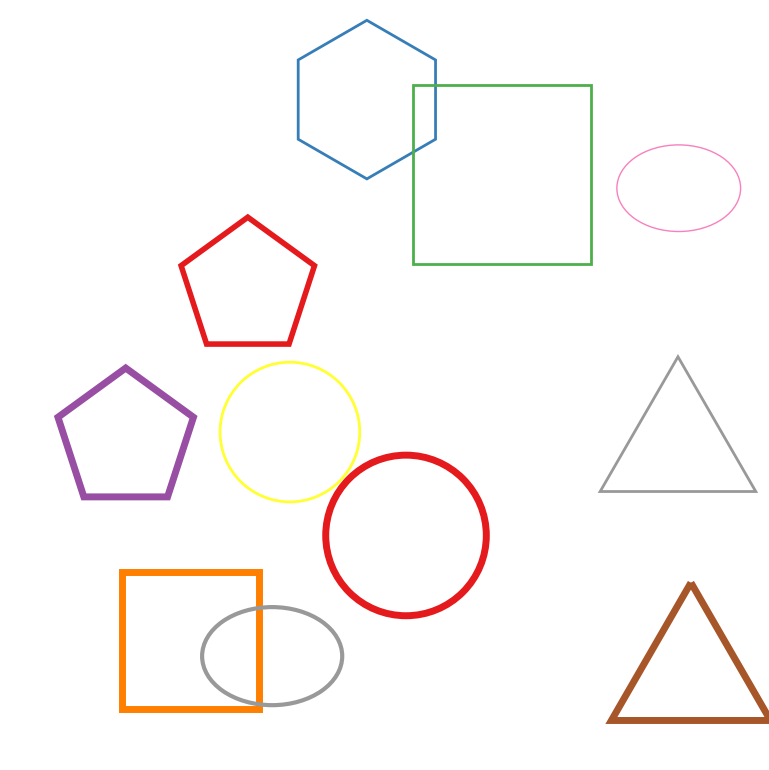[{"shape": "pentagon", "thickness": 2, "radius": 0.46, "center": [0.322, 0.627]}, {"shape": "circle", "thickness": 2.5, "radius": 0.52, "center": [0.527, 0.305]}, {"shape": "hexagon", "thickness": 1, "radius": 0.51, "center": [0.476, 0.871]}, {"shape": "square", "thickness": 1, "radius": 0.58, "center": [0.652, 0.773]}, {"shape": "pentagon", "thickness": 2.5, "radius": 0.46, "center": [0.163, 0.43]}, {"shape": "square", "thickness": 2.5, "radius": 0.44, "center": [0.247, 0.168]}, {"shape": "circle", "thickness": 1, "radius": 0.45, "center": [0.377, 0.439]}, {"shape": "triangle", "thickness": 2.5, "radius": 0.6, "center": [0.897, 0.124]}, {"shape": "oval", "thickness": 0.5, "radius": 0.4, "center": [0.881, 0.756]}, {"shape": "oval", "thickness": 1.5, "radius": 0.45, "center": [0.353, 0.148]}, {"shape": "triangle", "thickness": 1, "radius": 0.58, "center": [0.88, 0.42]}]